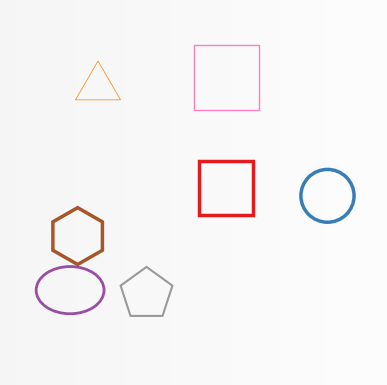[{"shape": "square", "thickness": 2.5, "radius": 0.35, "center": [0.583, 0.512]}, {"shape": "circle", "thickness": 2.5, "radius": 0.34, "center": [0.845, 0.491]}, {"shape": "oval", "thickness": 2, "radius": 0.44, "center": [0.181, 0.246]}, {"shape": "triangle", "thickness": 0.5, "radius": 0.34, "center": [0.253, 0.774]}, {"shape": "hexagon", "thickness": 2.5, "radius": 0.37, "center": [0.2, 0.387]}, {"shape": "square", "thickness": 1, "radius": 0.42, "center": [0.584, 0.799]}, {"shape": "pentagon", "thickness": 1.5, "radius": 0.35, "center": [0.378, 0.236]}]